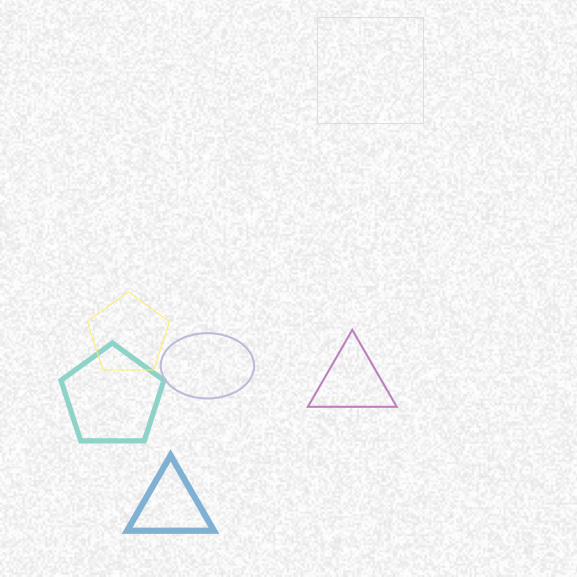[{"shape": "pentagon", "thickness": 2.5, "radius": 0.47, "center": [0.195, 0.312]}, {"shape": "oval", "thickness": 1, "radius": 0.4, "center": [0.359, 0.366]}, {"shape": "triangle", "thickness": 3, "radius": 0.43, "center": [0.295, 0.124]}, {"shape": "square", "thickness": 0.5, "radius": 0.46, "center": [0.641, 0.878]}, {"shape": "triangle", "thickness": 1, "radius": 0.44, "center": [0.61, 0.339]}, {"shape": "pentagon", "thickness": 0.5, "radius": 0.37, "center": [0.222, 0.419]}]